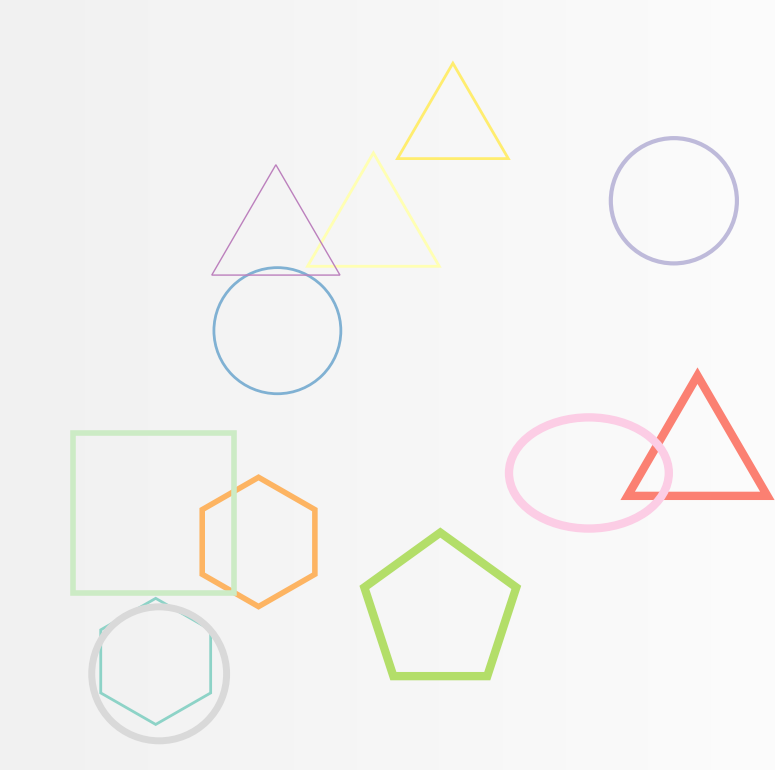[{"shape": "hexagon", "thickness": 1, "radius": 0.41, "center": [0.201, 0.141]}, {"shape": "triangle", "thickness": 1, "radius": 0.49, "center": [0.482, 0.703]}, {"shape": "circle", "thickness": 1.5, "radius": 0.41, "center": [0.87, 0.739]}, {"shape": "triangle", "thickness": 3, "radius": 0.52, "center": [0.9, 0.408]}, {"shape": "circle", "thickness": 1, "radius": 0.41, "center": [0.358, 0.571]}, {"shape": "hexagon", "thickness": 2, "radius": 0.42, "center": [0.334, 0.296]}, {"shape": "pentagon", "thickness": 3, "radius": 0.52, "center": [0.568, 0.205]}, {"shape": "oval", "thickness": 3, "radius": 0.52, "center": [0.76, 0.386]}, {"shape": "circle", "thickness": 2.5, "radius": 0.43, "center": [0.205, 0.125]}, {"shape": "triangle", "thickness": 0.5, "radius": 0.48, "center": [0.356, 0.691]}, {"shape": "square", "thickness": 2, "radius": 0.52, "center": [0.198, 0.334]}, {"shape": "triangle", "thickness": 1, "radius": 0.41, "center": [0.584, 0.835]}]